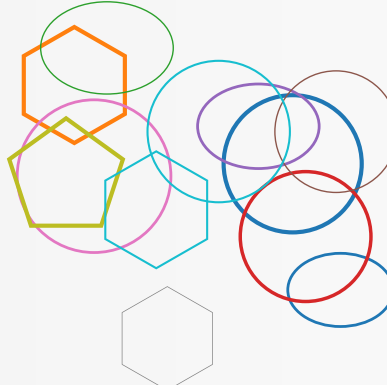[{"shape": "oval", "thickness": 2, "radius": 0.68, "center": [0.879, 0.247]}, {"shape": "circle", "thickness": 3, "radius": 0.89, "center": [0.755, 0.575]}, {"shape": "hexagon", "thickness": 3, "radius": 0.75, "center": [0.192, 0.779]}, {"shape": "oval", "thickness": 1, "radius": 0.86, "center": [0.276, 0.876]}, {"shape": "circle", "thickness": 2.5, "radius": 0.84, "center": [0.789, 0.386]}, {"shape": "oval", "thickness": 2, "radius": 0.78, "center": [0.667, 0.672]}, {"shape": "circle", "thickness": 1, "radius": 0.79, "center": [0.867, 0.658]}, {"shape": "circle", "thickness": 2, "radius": 0.99, "center": [0.243, 0.542]}, {"shape": "hexagon", "thickness": 0.5, "radius": 0.67, "center": [0.432, 0.121]}, {"shape": "pentagon", "thickness": 3, "radius": 0.77, "center": [0.171, 0.538]}, {"shape": "circle", "thickness": 1.5, "radius": 0.92, "center": [0.564, 0.658]}, {"shape": "hexagon", "thickness": 1.5, "radius": 0.76, "center": [0.403, 0.455]}]